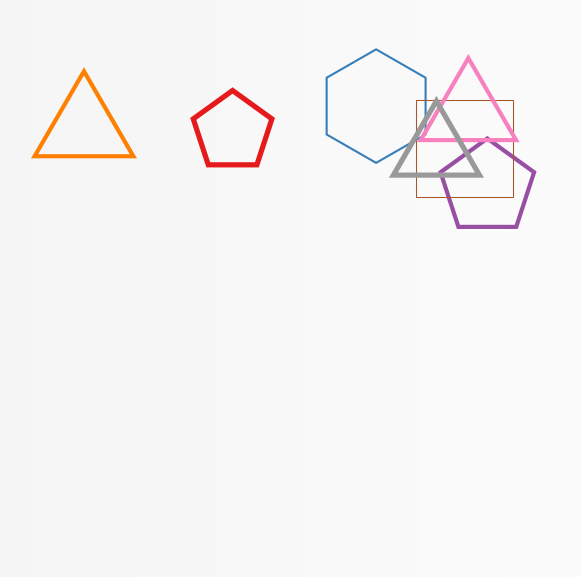[{"shape": "pentagon", "thickness": 2.5, "radius": 0.36, "center": [0.4, 0.771]}, {"shape": "hexagon", "thickness": 1, "radius": 0.49, "center": [0.647, 0.815]}, {"shape": "pentagon", "thickness": 2, "radius": 0.42, "center": [0.838, 0.675]}, {"shape": "triangle", "thickness": 2, "radius": 0.49, "center": [0.144, 0.778]}, {"shape": "square", "thickness": 0.5, "radius": 0.42, "center": [0.799, 0.741]}, {"shape": "triangle", "thickness": 2, "radius": 0.47, "center": [0.806, 0.804]}, {"shape": "triangle", "thickness": 2.5, "radius": 0.43, "center": [0.751, 0.739]}]